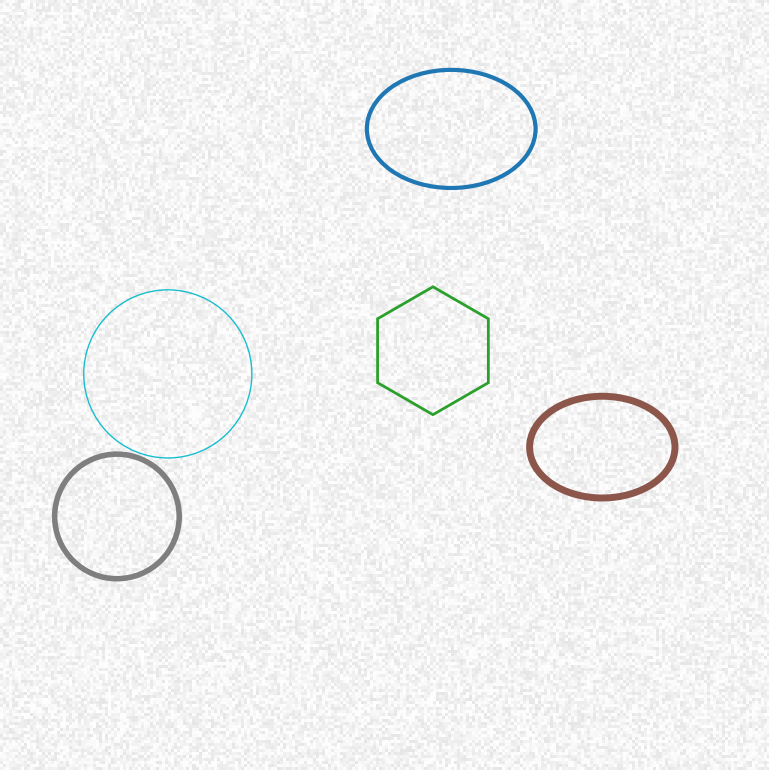[{"shape": "oval", "thickness": 1.5, "radius": 0.55, "center": [0.586, 0.833]}, {"shape": "hexagon", "thickness": 1, "radius": 0.42, "center": [0.562, 0.544]}, {"shape": "oval", "thickness": 2.5, "radius": 0.47, "center": [0.782, 0.419]}, {"shape": "circle", "thickness": 2, "radius": 0.4, "center": [0.152, 0.329]}, {"shape": "circle", "thickness": 0.5, "radius": 0.55, "center": [0.218, 0.514]}]